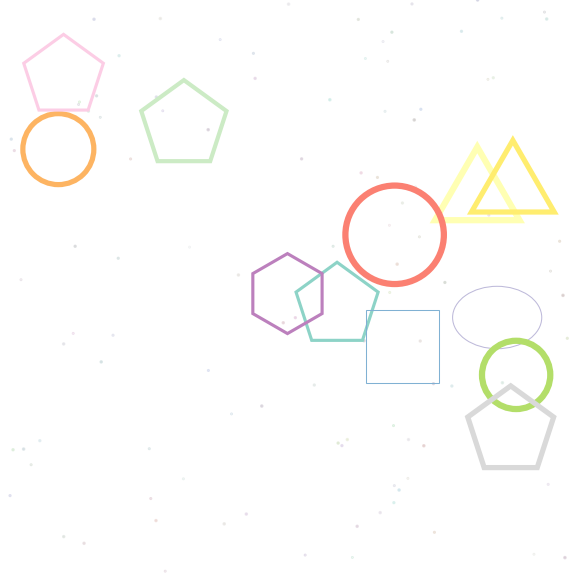[{"shape": "pentagon", "thickness": 1.5, "radius": 0.37, "center": [0.584, 0.47]}, {"shape": "triangle", "thickness": 3, "radius": 0.42, "center": [0.826, 0.66]}, {"shape": "oval", "thickness": 0.5, "radius": 0.39, "center": [0.861, 0.449]}, {"shape": "circle", "thickness": 3, "radius": 0.43, "center": [0.683, 0.593]}, {"shape": "square", "thickness": 0.5, "radius": 0.32, "center": [0.696, 0.399]}, {"shape": "circle", "thickness": 2.5, "radius": 0.31, "center": [0.101, 0.741]}, {"shape": "circle", "thickness": 3, "radius": 0.3, "center": [0.894, 0.35]}, {"shape": "pentagon", "thickness": 1.5, "radius": 0.36, "center": [0.11, 0.867]}, {"shape": "pentagon", "thickness": 2.5, "radius": 0.39, "center": [0.884, 0.253]}, {"shape": "hexagon", "thickness": 1.5, "radius": 0.35, "center": [0.498, 0.491]}, {"shape": "pentagon", "thickness": 2, "radius": 0.39, "center": [0.318, 0.783]}, {"shape": "triangle", "thickness": 2.5, "radius": 0.41, "center": [0.888, 0.673]}]